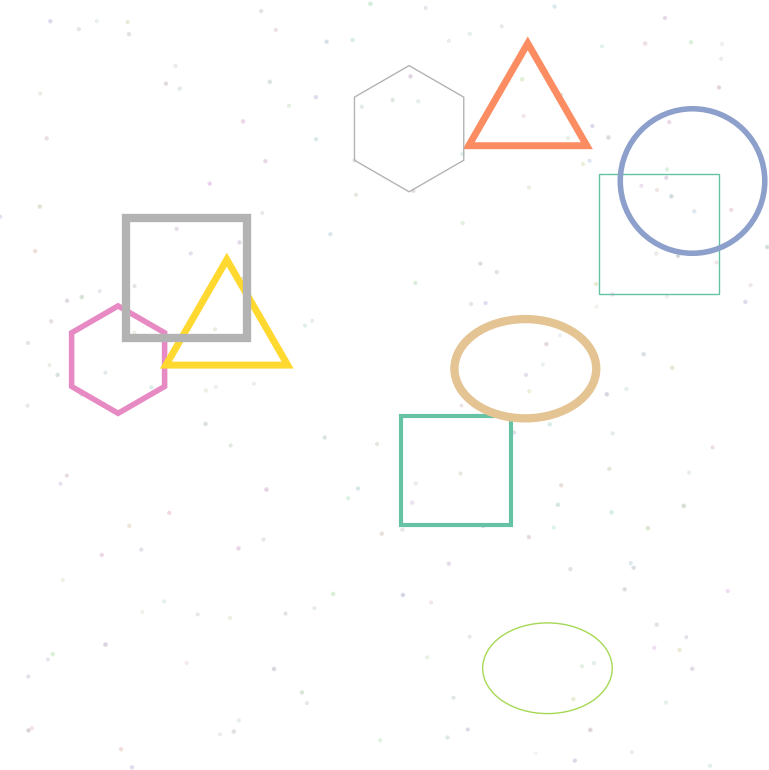[{"shape": "square", "thickness": 0.5, "radius": 0.39, "center": [0.855, 0.696]}, {"shape": "square", "thickness": 1.5, "radius": 0.36, "center": [0.592, 0.389]}, {"shape": "triangle", "thickness": 2.5, "radius": 0.44, "center": [0.685, 0.855]}, {"shape": "circle", "thickness": 2, "radius": 0.47, "center": [0.899, 0.765]}, {"shape": "hexagon", "thickness": 2, "radius": 0.35, "center": [0.153, 0.533]}, {"shape": "oval", "thickness": 0.5, "radius": 0.42, "center": [0.711, 0.132]}, {"shape": "triangle", "thickness": 2.5, "radius": 0.46, "center": [0.295, 0.571]}, {"shape": "oval", "thickness": 3, "radius": 0.46, "center": [0.682, 0.521]}, {"shape": "hexagon", "thickness": 0.5, "radius": 0.41, "center": [0.531, 0.833]}, {"shape": "square", "thickness": 3, "radius": 0.39, "center": [0.242, 0.639]}]